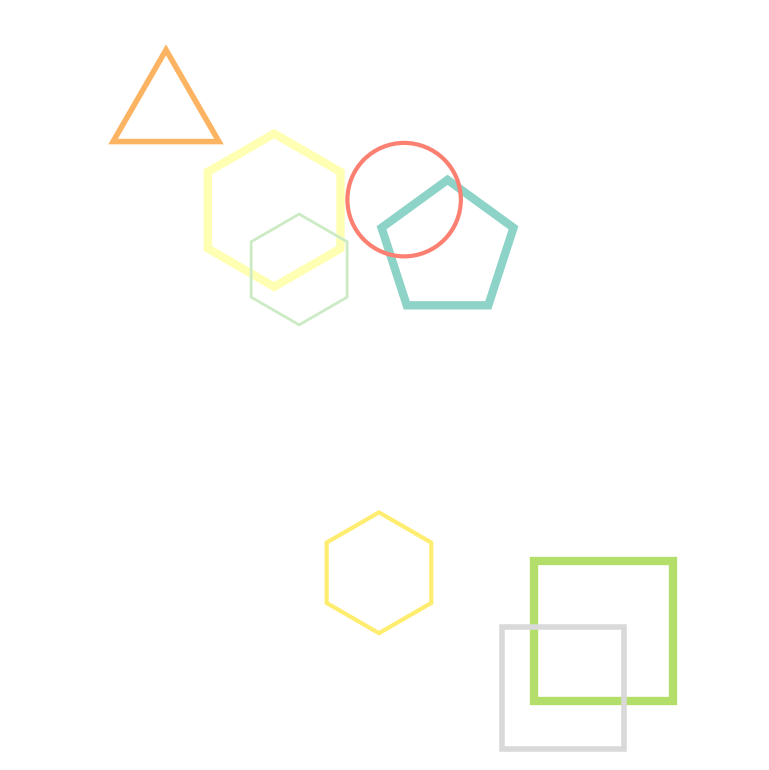[{"shape": "pentagon", "thickness": 3, "radius": 0.45, "center": [0.581, 0.676]}, {"shape": "hexagon", "thickness": 3, "radius": 0.5, "center": [0.356, 0.727]}, {"shape": "circle", "thickness": 1.5, "radius": 0.37, "center": [0.525, 0.741]}, {"shape": "triangle", "thickness": 2, "radius": 0.4, "center": [0.216, 0.856]}, {"shape": "square", "thickness": 3, "radius": 0.45, "center": [0.784, 0.18]}, {"shape": "square", "thickness": 2, "radius": 0.4, "center": [0.731, 0.106]}, {"shape": "hexagon", "thickness": 1, "radius": 0.36, "center": [0.388, 0.65]}, {"shape": "hexagon", "thickness": 1.5, "radius": 0.39, "center": [0.492, 0.256]}]